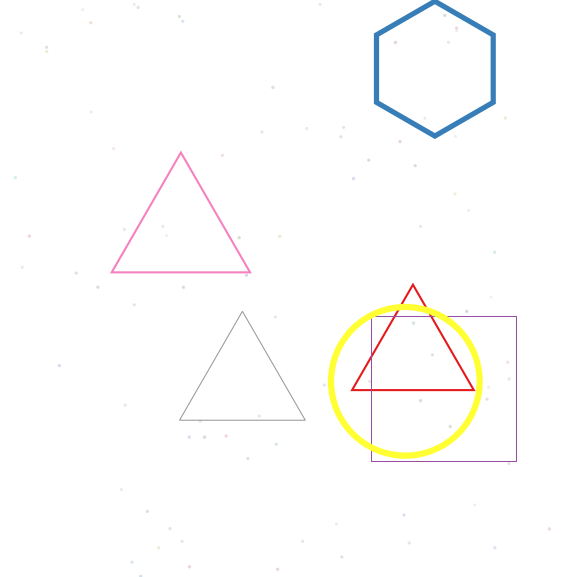[{"shape": "triangle", "thickness": 1, "radius": 0.61, "center": [0.715, 0.384]}, {"shape": "hexagon", "thickness": 2.5, "radius": 0.58, "center": [0.753, 0.88]}, {"shape": "square", "thickness": 0.5, "radius": 0.63, "center": [0.767, 0.326]}, {"shape": "circle", "thickness": 3, "radius": 0.64, "center": [0.702, 0.339]}, {"shape": "triangle", "thickness": 1, "radius": 0.69, "center": [0.313, 0.597]}, {"shape": "triangle", "thickness": 0.5, "radius": 0.63, "center": [0.42, 0.334]}]